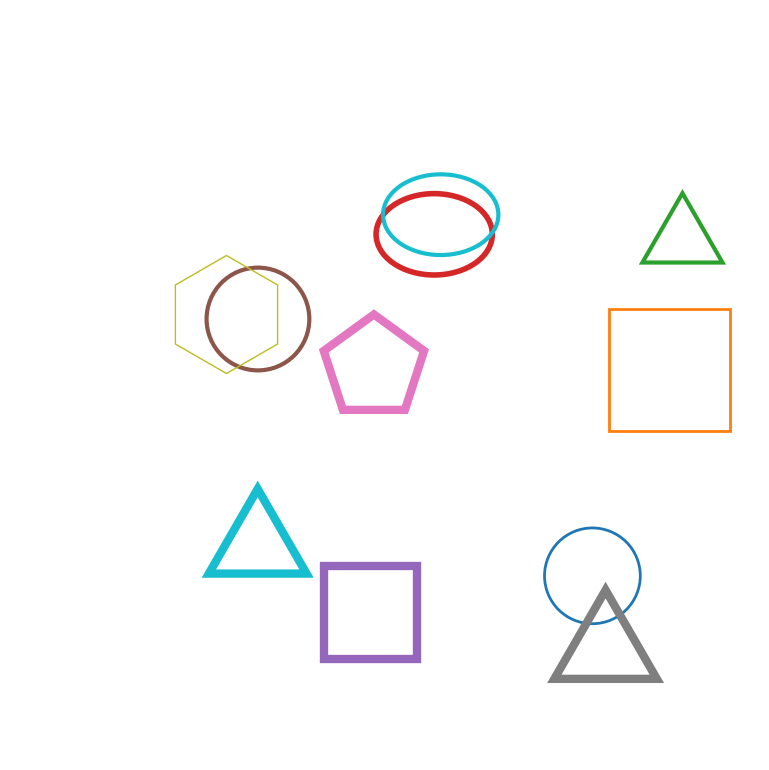[{"shape": "circle", "thickness": 1, "radius": 0.31, "center": [0.769, 0.252]}, {"shape": "square", "thickness": 1, "radius": 0.39, "center": [0.869, 0.52]}, {"shape": "triangle", "thickness": 1.5, "radius": 0.3, "center": [0.886, 0.689]}, {"shape": "oval", "thickness": 2, "radius": 0.38, "center": [0.564, 0.696]}, {"shape": "square", "thickness": 3, "radius": 0.3, "center": [0.481, 0.204]}, {"shape": "circle", "thickness": 1.5, "radius": 0.33, "center": [0.335, 0.586]}, {"shape": "pentagon", "thickness": 3, "radius": 0.34, "center": [0.486, 0.523]}, {"shape": "triangle", "thickness": 3, "radius": 0.38, "center": [0.786, 0.157]}, {"shape": "hexagon", "thickness": 0.5, "radius": 0.38, "center": [0.294, 0.592]}, {"shape": "triangle", "thickness": 3, "radius": 0.37, "center": [0.335, 0.292]}, {"shape": "oval", "thickness": 1.5, "radius": 0.37, "center": [0.572, 0.721]}]